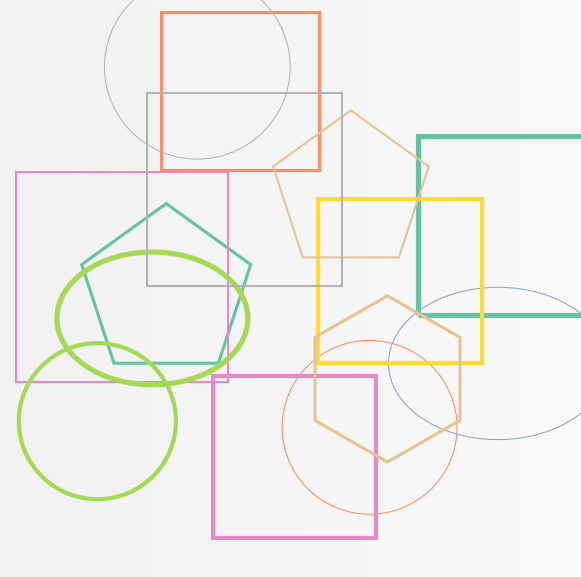[{"shape": "pentagon", "thickness": 1.5, "radius": 0.76, "center": [0.286, 0.494]}, {"shape": "square", "thickness": 2.5, "radius": 0.77, "center": [0.873, 0.609]}, {"shape": "circle", "thickness": 0.5, "radius": 0.75, "center": [0.636, 0.259]}, {"shape": "square", "thickness": 1.5, "radius": 0.68, "center": [0.413, 0.842]}, {"shape": "oval", "thickness": 0.5, "radius": 0.94, "center": [0.857, 0.37]}, {"shape": "square", "thickness": 2, "radius": 0.7, "center": [0.507, 0.207]}, {"shape": "square", "thickness": 1, "radius": 0.91, "center": [0.21, 0.52]}, {"shape": "circle", "thickness": 2, "radius": 0.68, "center": [0.168, 0.27]}, {"shape": "oval", "thickness": 2.5, "radius": 0.82, "center": [0.262, 0.448]}, {"shape": "square", "thickness": 2, "radius": 0.71, "center": [0.688, 0.513]}, {"shape": "hexagon", "thickness": 1.5, "radius": 0.72, "center": [0.667, 0.343]}, {"shape": "pentagon", "thickness": 1, "radius": 0.7, "center": [0.604, 0.667]}, {"shape": "square", "thickness": 1, "radius": 0.84, "center": [0.421, 0.67]}, {"shape": "circle", "thickness": 0.5, "radius": 0.8, "center": [0.339, 0.883]}]